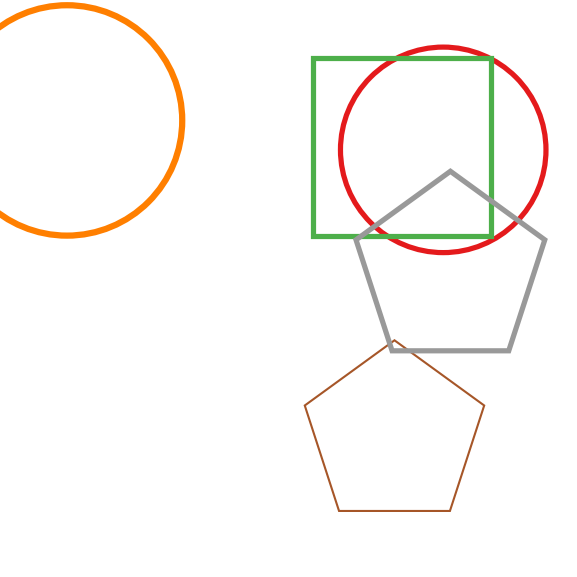[{"shape": "circle", "thickness": 2.5, "radius": 0.89, "center": [0.767, 0.74]}, {"shape": "square", "thickness": 2.5, "radius": 0.77, "center": [0.696, 0.744]}, {"shape": "circle", "thickness": 3, "radius": 1.0, "center": [0.116, 0.791]}, {"shape": "pentagon", "thickness": 1, "radius": 0.82, "center": [0.683, 0.247]}, {"shape": "pentagon", "thickness": 2.5, "radius": 0.86, "center": [0.78, 0.531]}]